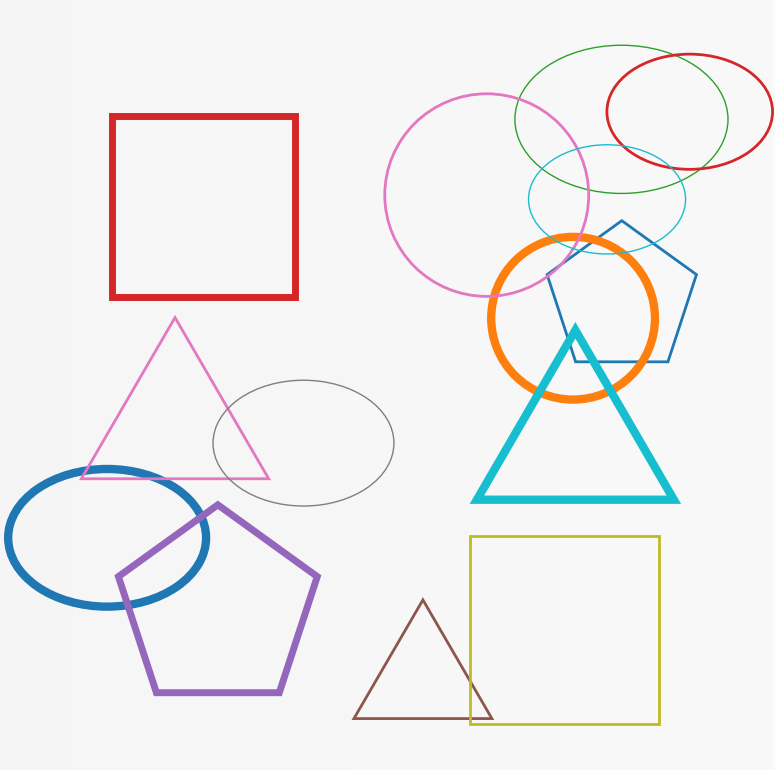[{"shape": "oval", "thickness": 3, "radius": 0.64, "center": [0.138, 0.302]}, {"shape": "pentagon", "thickness": 1, "radius": 0.51, "center": [0.802, 0.612]}, {"shape": "circle", "thickness": 3, "radius": 0.53, "center": [0.739, 0.587]}, {"shape": "oval", "thickness": 0.5, "radius": 0.69, "center": [0.802, 0.845]}, {"shape": "oval", "thickness": 1, "radius": 0.53, "center": [0.89, 0.855]}, {"shape": "square", "thickness": 2.5, "radius": 0.59, "center": [0.262, 0.732]}, {"shape": "pentagon", "thickness": 2.5, "radius": 0.67, "center": [0.281, 0.21]}, {"shape": "triangle", "thickness": 1, "radius": 0.51, "center": [0.546, 0.118]}, {"shape": "circle", "thickness": 1, "radius": 0.66, "center": [0.628, 0.747]}, {"shape": "triangle", "thickness": 1, "radius": 0.7, "center": [0.226, 0.448]}, {"shape": "oval", "thickness": 0.5, "radius": 0.58, "center": [0.392, 0.425]}, {"shape": "square", "thickness": 1, "radius": 0.61, "center": [0.728, 0.182]}, {"shape": "triangle", "thickness": 3, "radius": 0.73, "center": [0.742, 0.424]}, {"shape": "oval", "thickness": 0.5, "radius": 0.51, "center": [0.783, 0.741]}]